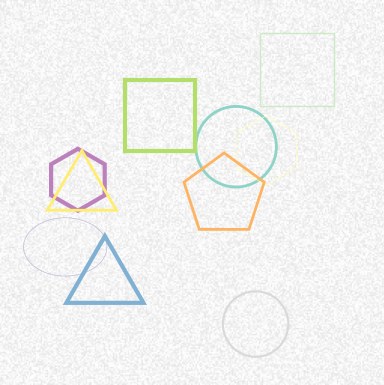[{"shape": "circle", "thickness": 2, "radius": 0.52, "center": [0.613, 0.619]}, {"shape": "hexagon", "thickness": 0.5, "radius": 0.45, "center": [0.691, 0.609]}, {"shape": "oval", "thickness": 0.5, "radius": 0.54, "center": [0.169, 0.359]}, {"shape": "triangle", "thickness": 3, "radius": 0.58, "center": [0.272, 0.271]}, {"shape": "pentagon", "thickness": 2, "radius": 0.55, "center": [0.582, 0.493]}, {"shape": "square", "thickness": 3, "radius": 0.46, "center": [0.415, 0.7]}, {"shape": "circle", "thickness": 1.5, "radius": 0.43, "center": [0.664, 0.158]}, {"shape": "hexagon", "thickness": 3, "radius": 0.4, "center": [0.202, 0.533]}, {"shape": "square", "thickness": 1, "radius": 0.48, "center": [0.772, 0.82]}, {"shape": "triangle", "thickness": 2, "radius": 0.52, "center": [0.213, 0.506]}]